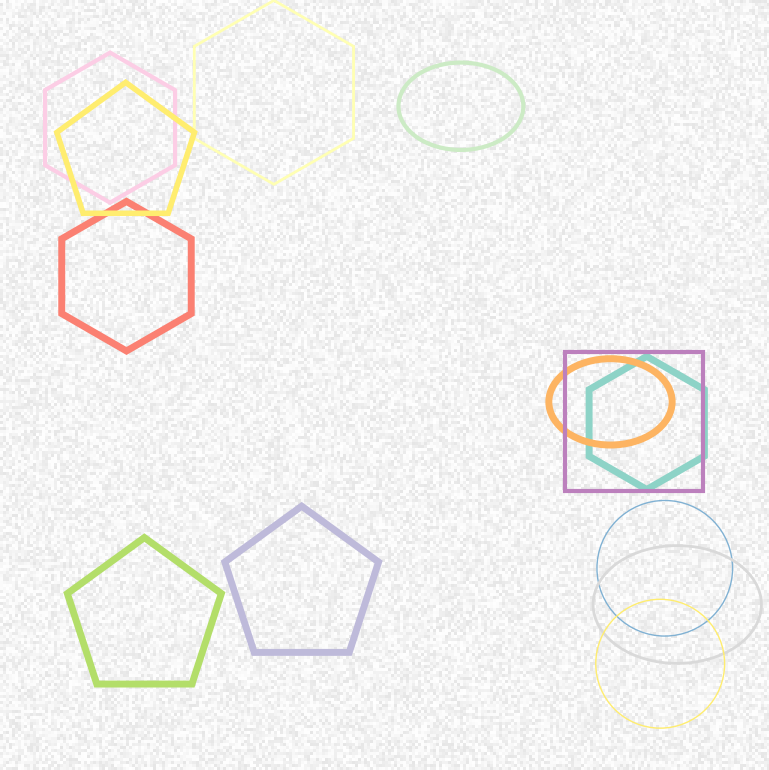[{"shape": "hexagon", "thickness": 2.5, "radius": 0.43, "center": [0.84, 0.451]}, {"shape": "hexagon", "thickness": 1, "radius": 0.6, "center": [0.356, 0.88]}, {"shape": "pentagon", "thickness": 2.5, "radius": 0.52, "center": [0.392, 0.238]}, {"shape": "hexagon", "thickness": 2.5, "radius": 0.49, "center": [0.164, 0.641]}, {"shape": "circle", "thickness": 0.5, "radius": 0.44, "center": [0.863, 0.262]}, {"shape": "oval", "thickness": 2.5, "radius": 0.4, "center": [0.793, 0.478]}, {"shape": "pentagon", "thickness": 2.5, "radius": 0.53, "center": [0.187, 0.197]}, {"shape": "hexagon", "thickness": 1.5, "radius": 0.49, "center": [0.143, 0.834]}, {"shape": "oval", "thickness": 1, "radius": 0.55, "center": [0.88, 0.215]}, {"shape": "square", "thickness": 1.5, "radius": 0.45, "center": [0.823, 0.452]}, {"shape": "oval", "thickness": 1.5, "radius": 0.41, "center": [0.599, 0.862]}, {"shape": "pentagon", "thickness": 2, "radius": 0.47, "center": [0.163, 0.799]}, {"shape": "circle", "thickness": 0.5, "radius": 0.42, "center": [0.857, 0.138]}]